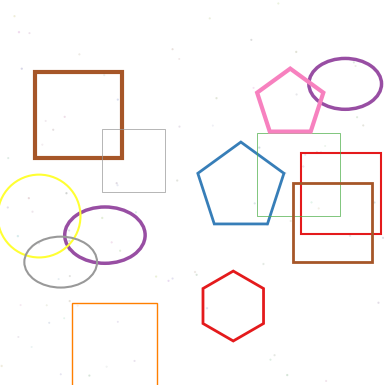[{"shape": "hexagon", "thickness": 2, "radius": 0.45, "center": [0.606, 0.205]}, {"shape": "square", "thickness": 1.5, "radius": 0.52, "center": [0.885, 0.497]}, {"shape": "pentagon", "thickness": 2, "radius": 0.59, "center": [0.626, 0.513]}, {"shape": "square", "thickness": 0.5, "radius": 0.54, "center": [0.775, 0.547]}, {"shape": "oval", "thickness": 2.5, "radius": 0.47, "center": [0.897, 0.782]}, {"shape": "oval", "thickness": 2.5, "radius": 0.52, "center": [0.273, 0.389]}, {"shape": "square", "thickness": 1, "radius": 0.55, "center": [0.298, 0.101]}, {"shape": "circle", "thickness": 1.5, "radius": 0.54, "center": [0.101, 0.439]}, {"shape": "square", "thickness": 3, "radius": 0.56, "center": [0.204, 0.701]}, {"shape": "square", "thickness": 2, "radius": 0.51, "center": [0.864, 0.422]}, {"shape": "pentagon", "thickness": 3, "radius": 0.45, "center": [0.754, 0.731]}, {"shape": "oval", "thickness": 1.5, "radius": 0.47, "center": [0.158, 0.319]}, {"shape": "square", "thickness": 0.5, "radius": 0.41, "center": [0.347, 0.583]}]